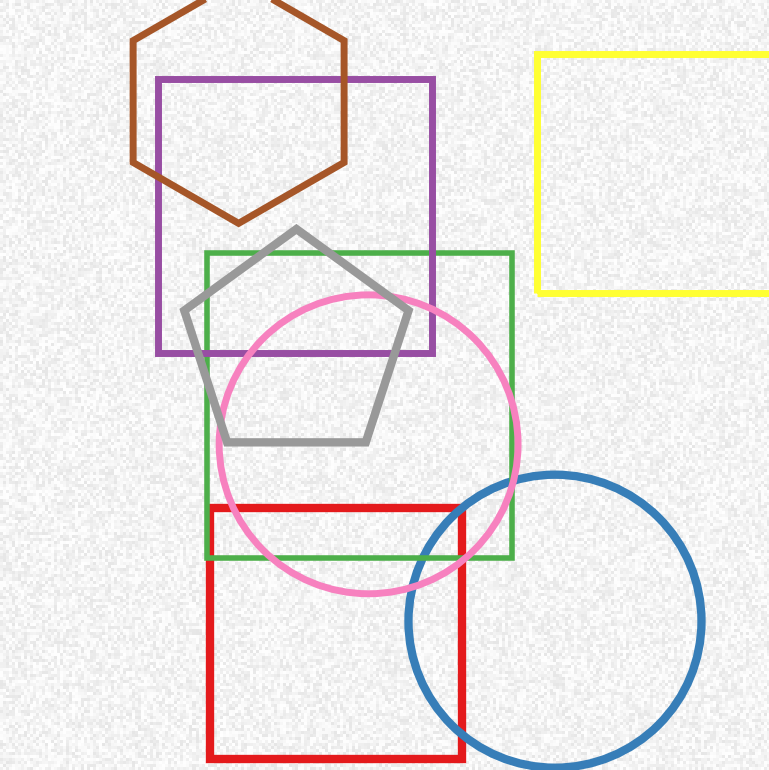[{"shape": "square", "thickness": 3, "radius": 0.82, "center": [0.436, 0.177]}, {"shape": "circle", "thickness": 3, "radius": 0.95, "center": [0.721, 0.193]}, {"shape": "square", "thickness": 2, "radius": 0.99, "center": [0.467, 0.473]}, {"shape": "square", "thickness": 2.5, "radius": 0.89, "center": [0.383, 0.719]}, {"shape": "square", "thickness": 2.5, "radius": 0.78, "center": [0.853, 0.774]}, {"shape": "hexagon", "thickness": 2.5, "radius": 0.79, "center": [0.31, 0.868]}, {"shape": "circle", "thickness": 2.5, "radius": 0.97, "center": [0.479, 0.423]}, {"shape": "pentagon", "thickness": 3, "radius": 0.77, "center": [0.385, 0.549]}]